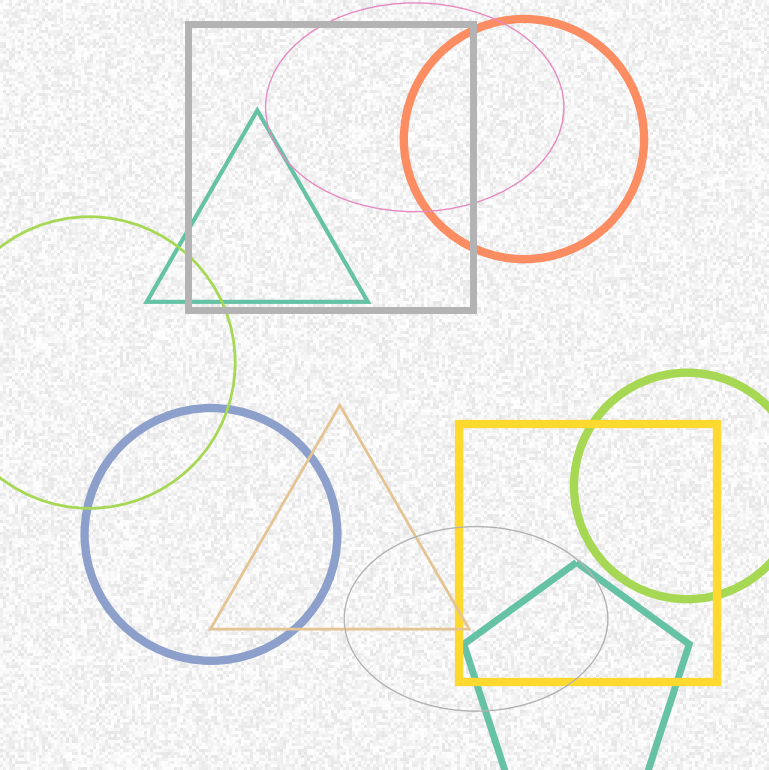[{"shape": "pentagon", "thickness": 2.5, "radius": 0.77, "center": [0.749, 0.116]}, {"shape": "triangle", "thickness": 1.5, "radius": 0.83, "center": [0.334, 0.691]}, {"shape": "circle", "thickness": 3, "radius": 0.78, "center": [0.68, 0.819]}, {"shape": "circle", "thickness": 3, "radius": 0.82, "center": [0.274, 0.306]}, {"shape": "oval", "thickness": 0.5, "radius": 0.97, "center": [0.539, 0.861]}, {"shape": "circle", "thickness": 1, "radius": 0.95, "center": [0.116, 0.529]}, {"shape": "circle", "thickness": 3, "radius": 0.74, "center": [0.892, 0.369]}, {"shape": "square", "thickness": 3, "radius": 0.84, "center": [0.764, 0.282]}, {"shape": "triangle", "thickness": 1, "radius": 0.97, "center": [0.441, 0.28]}, {"shape": "oval", "thickness": 0.5, "radius": 0.86, "center": [0.618, 0.196]}, {"shape": "square", "thickness": 2.5, "radius": 0.93, "center": [0.429, 0.783]}]